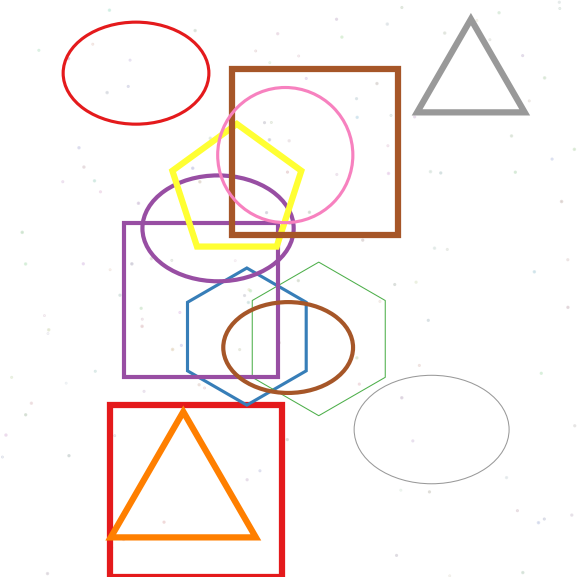[{"shape": "oval", "thickness": 1.5, "radius": 0.63, "center": [0.236, 0.872]}, {"shape": "square", "thickness": 3, "radius": 0.74, "center": [0.34, 0.15]}, {"shape": "hexagon", "thickness": 1.5, "radius": 0.59, "center": [0.427, 0.416]}, {"shape": "hexagon", "thickness": 0.5, "radius": 0.66, "center": [0.552, 0.412]}, {"shape": "square", "thickness": 2, "radius": 0.67, "center": [0.349, 0.479]}, {"shape": "oval", "thickness": 2, "radius": 0.65, "center": [0.378, 0.604]}, {"shape": "triangle", "thickness": 3, "radius": 0.73, "center": [0.317, 0.141]}, {"shape": "pentagon", "thickness": 3, "radius": 0.59, "center": [0.41, 0.667]}, {"shape": "square", "thickness": 3, "radius": 0.72, "center": [0.546, 0.737]}, {"shape": "oval", "thickness": 2, "radius": 0.56, "center": [0.499, 0.397]}, {"shape": "circle", "thickness": 1.5, "radius": 0.59, "center": [0.494, 0.731]}, {"shape": "oval", "thickness": 0.5, "radius": 0.67, "center": [0.747, 0.255]}, {"shape": "triangle", "thickness": 3, "radius": 0.54, "center": [0.815, 0.858]}]